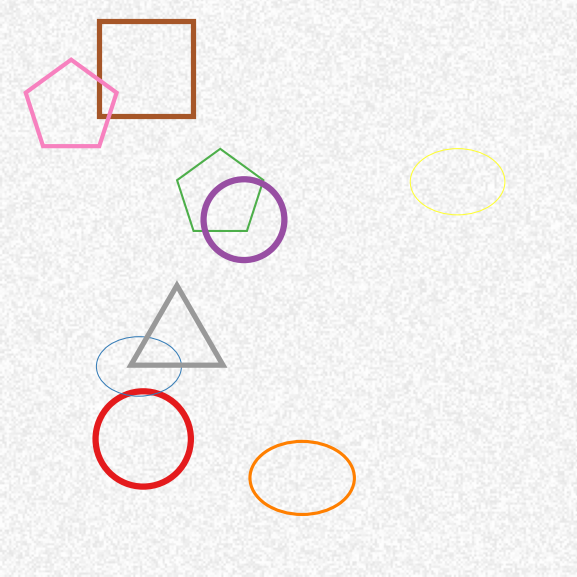[{"shape": "circle", "thickness": 3, "radius": 0.41, "center": [0.248, 0.239]}, {"shape": "oval", "thickness": 0.5, "radius": 0.37, "center": [0.241, 0.365]}, {"shape": "pentagon", "thickness": 1, "radius": 0.39, "center": [0.381, 0.663]}, {"shape": "circle", "thickness": 3, "radius": 0.35, "center": [0.422, 0.619]}, {"shape": "oval", "thickness": 1.5, "radius": 0.45, "center": [0.523, 0.172]}, {"shape": "oval", "thickness": 0.5, "radius": 0.41, "center": [0.792, 0.684]}, {"shape": "square", "thickness": 2.5, "radius": 0.41, "center": [0.253, 0.88]}, {"shape": "pentagon", "thickness": 2, "radius": 0.41, "center": [0.123, 0.813]}, {"shape": "triangle", "thickness": 2.5, "radius": 0.46, "center": [0.306, 0.413]}]